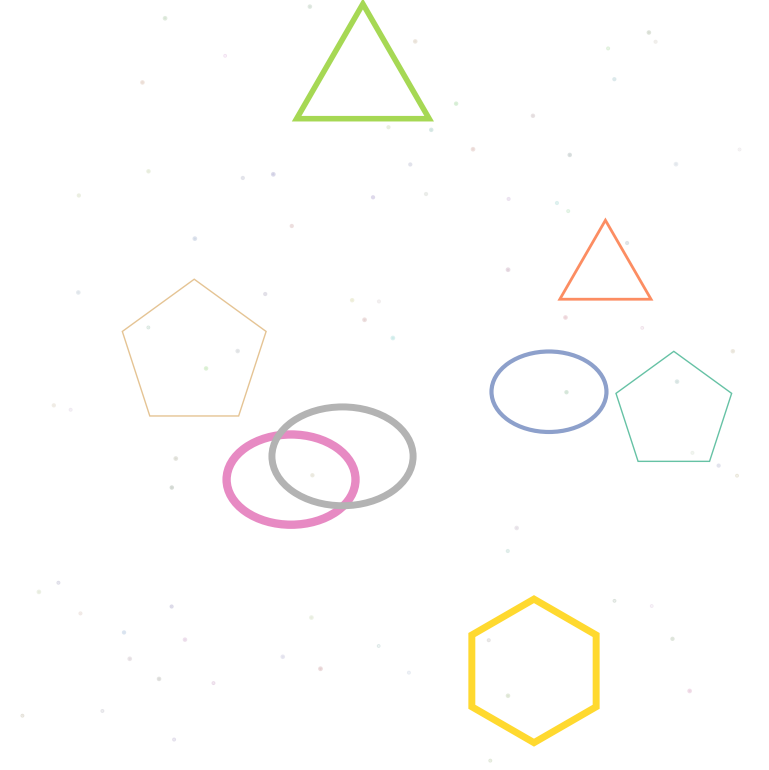[{"shape": "pentagon", "thickness": 0.5, "radius": 0.39, "center": [0.875, 0.465]}, {"shape": "triangle", "thickness": 1, "radius": 0.34, "center": [0.786, 0.646]}, {"shape": "oval", "thickness": 1.5, "radius": 0.37, "center": [0.713, 0.491]}, {"shape": "oval", "thickness": 3, "radius": 0.42, "center": [0.378, 0.377]}, {"shape": "triangle", "thickness": 2, "radius": 0.5, "center": [0.471, 0.896]}, {"shape": "hexagon", "thickness": 2.5, "radius": 0.47, "center": [0.693, 0.129]}, {"shape": "pentagon", "thickness": 0.5, "radius": 0.49, "center": [0.252, 0.539]}, {"shape": "oval", "thickness": 2.5, "radius": 0.46, "center": [0.445, 0.407]}]